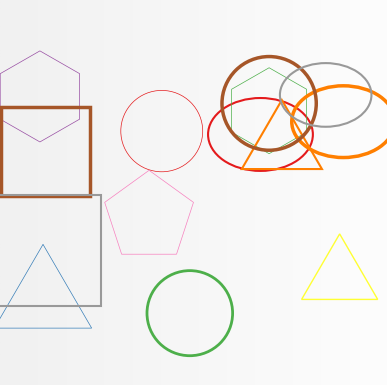[{"shape": "circle", "thickness": 0.5, "radius": 0.53, "center": [0.417, 0.659]}, {"shape": "oval", "thickness": 1.5, "radius": 0.68, "center": [0.672, 0.651]}, {"shape": "triangle", "thickness": 0.5, "radius": 0.72, "center": [0.111, 0.22]}, {"shape": "circle", "thickness": 2, "radius": 0.55, "center": [0.49, 0.187]}, {"shape": "hexagon", "thickness": 0.5, "radius": 0.56, "center": [0.694, 0.712]}, {"shape": "hexagon", "thickness": 0.5, "radius": 0.59, "center": [0.103, 0.75]}, {"shape": "oval", "thickness": 2.5, "radius": 0.67, "center": [0.886, 0.684]}, {"shape": "triangle", "thickness": 1.5, "radius": 0.6, "center": [0.727, 0.621]}, {"shape": "triangle", "thickness": 1, "radius": 0.57, "center": [0.877, 0.279]}, {"shape": "square", "thickness": 2.5, "radius": 0.58, "center": [0.118, 0.606]}, {"shape": "circle", "thickness": 2.5, "radius": 0.61, "center": [0.695, 0.731]}, {"shape": "pentagon", "thickness": 0.5, "radius": 0.6, "center": [0.385, 0.437]}, {"shape": "oval", "thickness": 1.5, "radius": 0.59, "center": [0.84, 0.753]}, {"shape": "square", "thickness": 1.5, "radius": 0.72, "center": [0.116, 0.349]}]